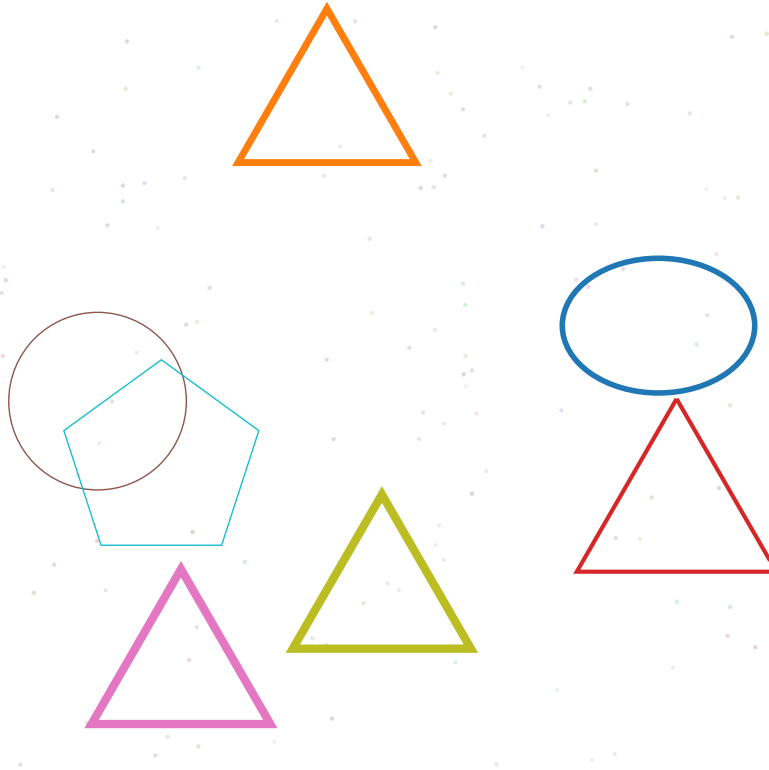[{"shape": "oval", "thickness": 2, "radius": 0.62, "center": [0.855, 0.577]}, {"shape": "triangle", "thickness": 2.5, "radius": 0.67, "center": [0.425, 0.855]}, {"shape": "triangle", "thickness": 1.5, "radius": 0.75, "center": [0.879, 0.332]}, {"shape": "circle", "thickness": 0.5, "radius": 0.58, "center": [0.127, 0.479]}, {"shape": "triangle", "thickness": 3, "radius": 0.67, "center": [0.235, 0.127]}, {"shape": "triangle", "thickness": 3, "radius": 0.67, "center": [0.496, 0.224]}, {"shape": "pentagon", "thickness": 0.5, "radius": 0.67, "center": [0.21, 0.4]}]